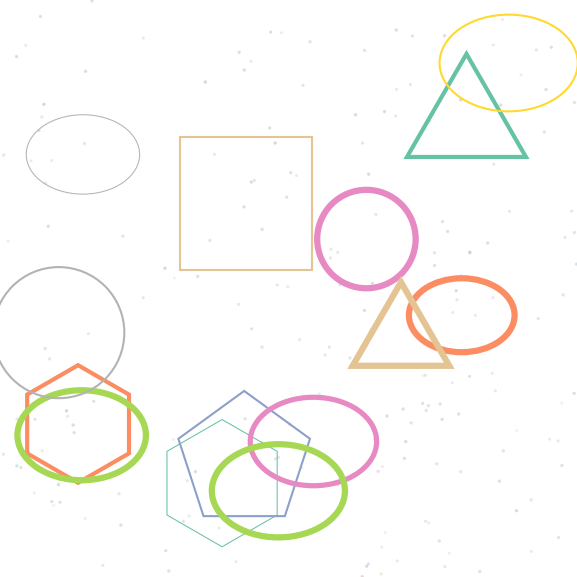[{"shape": "hexagon", "thickness": 0.5, "radius": 0.55, "center": [0.385, 0.162]}, {"shape": "triangle", "thickness": 2, "radius": 0.59, "center": [0.808, 0.787]}, {"shape": "oval", "thickness": 3, "radius": 0.46, "center": [0.8, 0.453]}, {"shape": "hexagon", "thickness": 2, "radius": 0.51, "center": [0.135, 0.265]}, {"shape": "pentagon", "thickness": 1, "radius": 0.6, "center": [0.423, 0.202]}, {"shape": "oval", "thickness": 2.5, "radius": 0.55, "center": [0.543, 0.235]}, {"shape": "circle", "thickness": 3, "radius": 0.43, "center": [0.634, 0.585]}, {"shape": "oval", "thickness": 3, "radius": 0.58, "center": [0.482, 0.149]}, {"shape": "oval", "thickness": 3, "radius": 0.56, "center": [0.141, 0.245]}, {"shape": "oval", "thickness": 1, "radius": 0.6, "center": [0.881, 0.89]}, {"shape": "triangle", "thickness": 3, "radius": 0.48, "center": [0.694, 0.414]}, {"shape": "square", "thickness": 1, "radius": 0.58, "center": [0.426, 0.647]}, {"shape": "oval", "thickness": 0.5, "radius": 0.49, "center": [0.144, 0.732]}, {"shape": "circle", "thickness": 1, "radius": 0.57, "center": [0.102, 0.423]}]